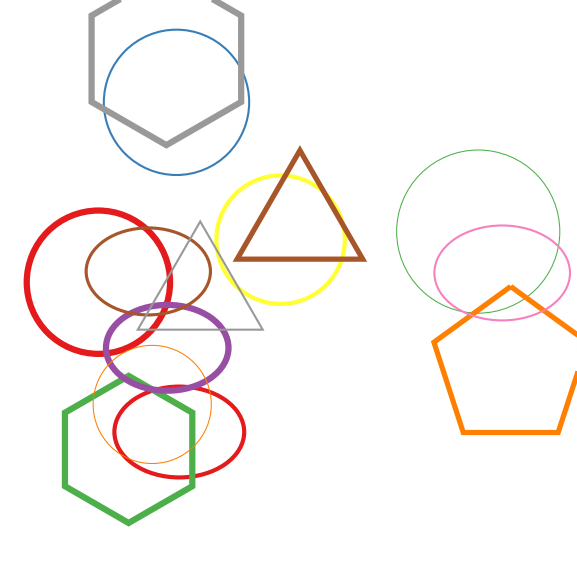[{"shape": "oval", "thickness": 2, "radius": 0.56, "center": [0.31, 0.251]}, {"shape": "circle", "thickness": 3, "radius": 0.62, "center": [0.17, 0.51]}, {"shape": "circle", "thickness": 1, "radius": 0.63, "center": [0.306, 0.822]}, {"shape": "circle", "thickness": 0.5, "radius": 0.71, "center": [0.828, 0.598]}, {"shape": "hexagon", "thickness": 3, "radius": 0.64, "center": [0.223, 0.221]}, {"shape": "oval", "thickness": 3, "radius": 0.53, "center": [0.29, 0.397]}, {"shape": "circle", "thickness": 0.5, "radius": 0.51, "center": [0.264, 0.299]}, {"shape": "pentagon", "thickness": 2.5, "radius": 0.7, "center": [0.884, 0.363]}, {"shape": "circle", "thickness": 2, "radius": 0.56, "center": [0.486, 0.584]}, {"shape": "triangle", "thickness": 2.5, "radius": 0.63, "center": [0.519, 0.613]}, {"shape": "oval", "thickness": 1.5, "radius": 0.54, "center": [0.257, 0.529]}, {"shape": "oval", "thickness": 1, "radius": 0.59, "center": [0.87, 0.527]}, {"shape": "hexagon", "thickness": 3, "radius": 0.75, "center": [0.288, 0.897]}, {"shape": "triangle", "thickness": 1, "radius": 0.62, "center": [0.347, 0.491]}]